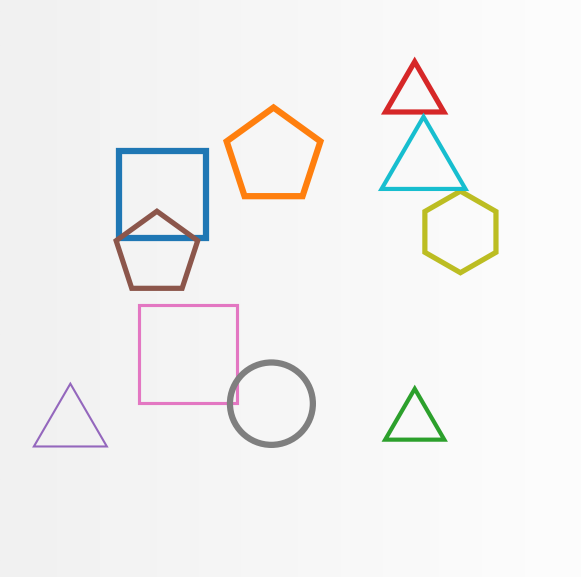[{"shape": "square", "thickness": 3, "radius": 0.38, "center": [0.279, 0.663]}, {"shape": "pentagon", "thickness": 3, "radius": 0.42, "center": [0.471, 0.728]}, {"shape": "triangle", "thickness": 2, "radius": 0.29, "center": [0.714, 0.267]}, {"shape": "triangle", "thickness": 2.5, "radius": 0.29, "center": [0.713, 0.834]}, {"shape": "triangle", "thickness": 1, "radius": 0.36, "center": [0.121, 0.262]}, {"shape": "pentagon", "thickness": 2.5, "radius": 0.37, "center": [0.27, 0.56]}, {"shape": "square", "thickness": 1.5, "radius": 0.42, "center": [0.324, 0.386]}, {"shape": "circle", "thickness": 3, "radius": 0.36, "center": [0.467, 0.3]}, {"shape": "hexagon", "thickness": 2.5, "radius": 0.35, "center": [0.792, 0.598]}, {"shape": "triangle", "thickness": 2, "radius": 0.42, "center": [0.729, 0.714]}]